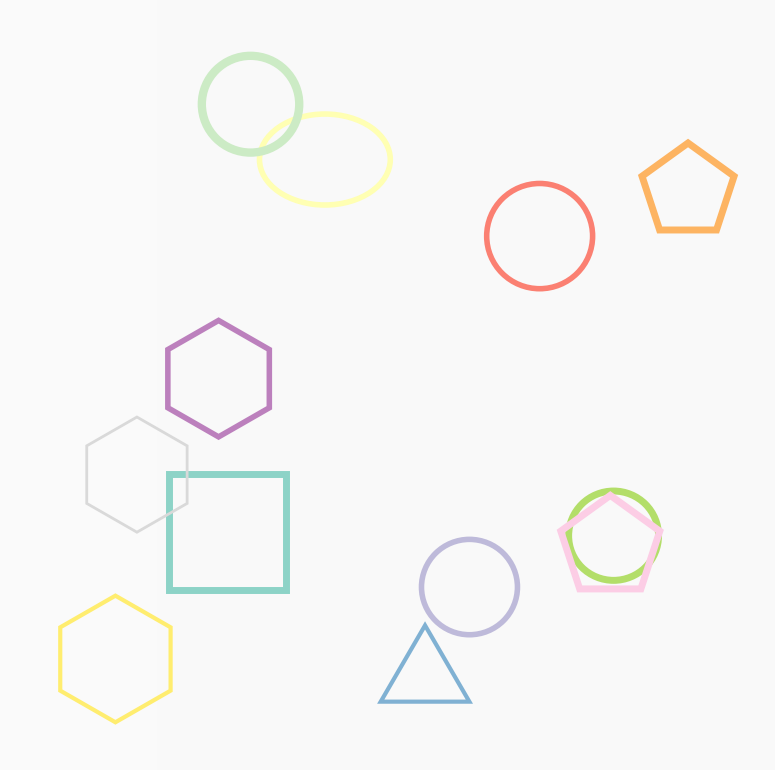[{"shape": "square", "thickness": 2.5, "radius": 0.38, "center": [0.293, 0.309]}, {"shape": "oval", "thickness": 2, "radius": 0.42, "center": [0.419, 0.793]}, {"shape": "circle", "thickness": 2, "radius": 0.31, "center": [0.606, 0.238]}, {"shape": "circle", "thickness": 2, "radius": 0.34, "center": [0.696, 0.693]}, {"shape": "triangle", "thickness": 1.5, "radius": 0.33, "center": [0.548, 0.122]}, {"shape": "pentagon", "thickness": 2.5, "radius": 0.31, "center": [0.888, 0.752]}, {"shape": "circle", "thickness": 2.5, "radius": 0.29, "center": [0.792, 0.304]}, {"shape": "pentagon", "thickness": 2.5, "radius": 0.34, "center": [0.787, 0.289]}, {"shape": "hexagon", "thickness": 1, "radius": 0.37, "center": [0.177, 0.384]}, {"shape": "hexagon", "thickness": 2, "radius": 0.38, "center": [0.282, 0.508]}, {"shape": "circle", "thickness": 3, "radius": 0.31, "center": [0.323, 0.865]}, {"shape": "hexagon", "thickness": 1.5, "radius": 0.41, "center": [0.149, 0.144]}]